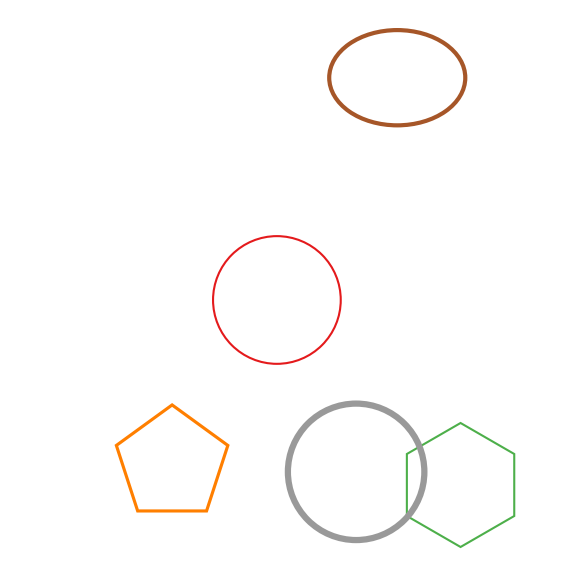[{"shape": "circle", "thickness": 1, "radius": 0.55, "center": [0.479, 0.48]}, {"shape": "hexagon", "thickness": 1, "radius": 0.54, "center": [0.798, 0.159]}, {"shape": "pentagon", "thickness": 1.5, "radius": 0.51, "center": [0.298, 0.196]}, {"shape": "oval", "thickness": 2, "radius": 0.59, "center": [0.688, 0.865]}, {"shape": "circle", "thickness": 3, "radius": 0.59, "center": [0.617, 0.182]}]